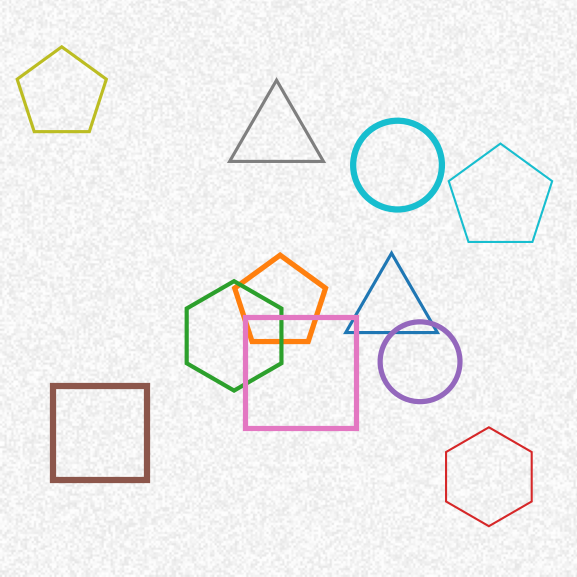[{"shape": "triangle", "thickness": 1.5, "radius": 0.46, "center": [0.678, 0.469]}, {"shape": "pentagon", "thickness": 2.5, "radius": 0.41, "center": [0.485, 0.475]}, {"shape": "hexagon", "thickness": 2, "radius": 0.47, "center": [0.405, 0.418]}, {"shape": "hexagon", "thickness": 1, "radius": 0.43, "center": [0.847, 0.174]}, {"shape": "circle", "thickness": 2.5, "radius": 0.35, "center": [0.727, 0.373]}, {"shape": "square", "thickness": 3, "radius": 0.41, "center": [0.173, 0.249]}, {"shape": "square", "thickness": 2.5, "radius": 0.48, "center": [0.521, 0.353]}, {"shape": "triangle", "thickness": 1.5, "radius": 0.47, "center": [0.479, 0.767]}, {"shape": "pentagon", "thickness": 1.5, "radius": 0.41, "center": [0.107, 0.837]}, {"shape": "circle", "thickness": 3, "radius": 0.38, "center": [0.688, 0.713]}, {"shape": "pentagon", "thickness": 1, "radius": 0.47, "center": [0.867, 0.656]}]